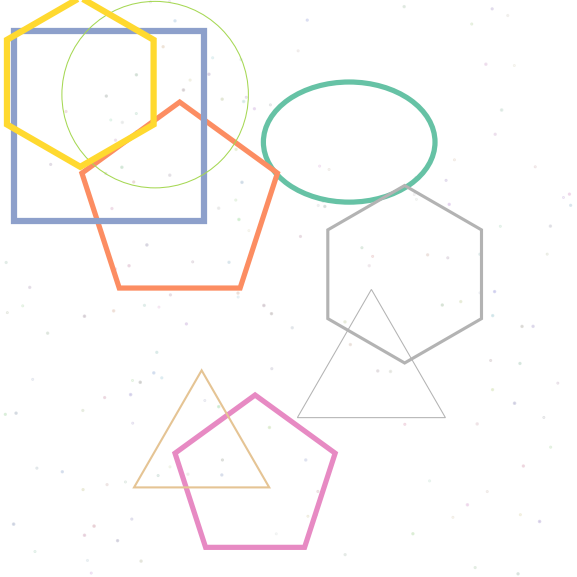[{"shape": "oval", "thickness": 2.5, "radius": 0.74, "center": [0.605, 0.753]}, {"shape": "pentagon", "thickness": 2.5, "radius": 0.89, "center": [0.311, 0.644]}, {"shape": "square", "thickness": 3, "radius": 0.82, "center": [0.189, 0.781]}, {"shape": "pentagon", "thickness": 2.5, "radius": 0.73, "center": [0.442, 0.169]}, {"shape": "circle", "thickness": 0.5, "radius": 0.81, "center": [0.269, 0.835]}, {"shape": "hexagon", "thickness": 3, "radius": 0.73, "center": [0.139, 0.857]}, {"shape": "triangle", "thickness": 1, "radius": 0.68, "center": [0.349, 0.223]}, {"shape": "triangle", "thickness": 0.5, "radius": 0.74, "center": [0.643, 0.35]}, {"shape": "hexagon", "thickness": 1.5, "radius": 0.77, "center": [0.701, 0.524]}]